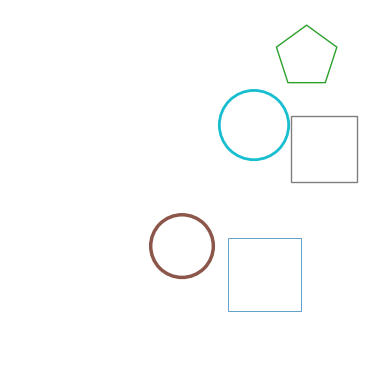[{"shape": "square", "thickness": 0.5, "radius": 0.47, "center": [0.687, 0.286]}, {"shape": "pentagon", "thickness": 1, "radius": 0.41, "center": [0.796, 0.852]}, {"shape": "circle", "thickness": 2.5, "radius": 0.41, "center": [0.473, 0.361]}, {"shape": "square", "thickness": 1, "radius": 0.43, "center": [0.842, 0.613]}, {"shape": "circle", "thickness": 2, "radius": 0.45, "center": [0.66, 0.675]}]